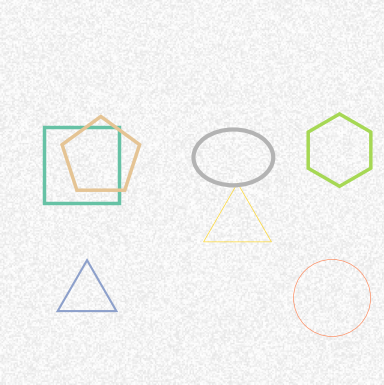[{"shape": "square", "thickness": 2.5, "radius": 0.49, "center": [0.211, 0.572]}, {"shape": "circle", "thickness": 0.5, "radius": 0.5, "center": [0.863, 0.226]}, {"shape": "triangle", "thickness": 1.5, "radius": 0.44, "center": [0.226, 0.236]}, {"shape": "hexagon", "thickness": 2.5, "radius": 0.47, "center": [0.882, 0.61]}, {"shape": "triangle", "thickness": 0.5, "radius": 0.51, "center": [0.617, 0.423]}, {"shape": "pentagon", "thickness": 2.5, "radius": 0.53, "center": [0.262, 0.592]}, {"shape": "oval", "thickness": 3, "radius": 0.52, "center": [0.606, 0.591]}]